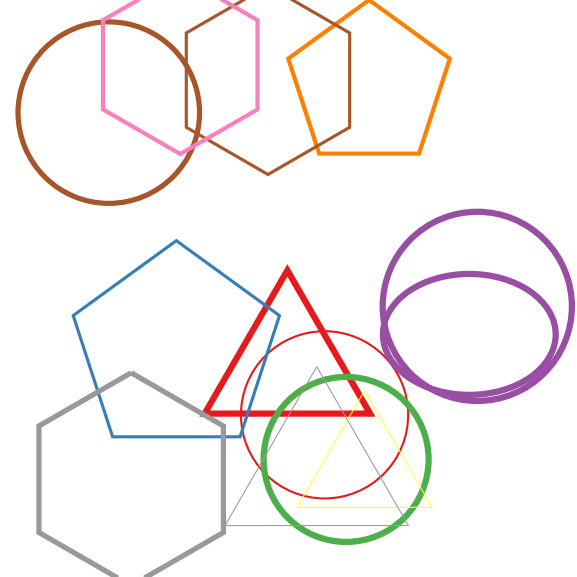[{"shape": "triangle", "thickness": 3, "radius": 0.83, "center": [0.498, 0.366]}, {"shape": "circle", "thickness": 1, "radius": 0.72, "center": [0.562, 0.281]}, {"shape": "pentagon", "thickness": 1.5, "radius": 0.94, "center": [0.305, 0.395]}, {"shape": "circle", "thickness": 3, "radius": 0.71, "center": [0.599, 0.204]}, {"shape": "circle", "thickness": 3, "radius": 0.82, "center": [0.826, 0.469]}, {"shape": "oval", "thickness": 3, "radius": 0.75, "center": [0.813, 0.42]}, {"shape": "pentagon", "thickness": 2, "radius": 0.74, "center": [0.639, 0.852]}, {"shape": "triangle", "thickness": 0.5, "radius": 0.67, "center": [0.631, 0.188]}, {"shape": "hexagon", "thickness": 1.5, "radius": 0.82, "center": [0.464, 0.86]}, {"shape": "circle", "thickness": 2.5, "radius": 0.79, "center": [0.188, 0.804]}, {"shape": "hexagon", "thickness": 2, "radius": 0.77, "center": [0.312, 0.887]}, {"shape": "triangle", "thickness": 0.5, "radius": 0.92, "center": [0.548, 0.181]}, {"shape": "hexagon", "thickness": 2.5, "radius": 0.92, "center": [0.227, 0.169]}]